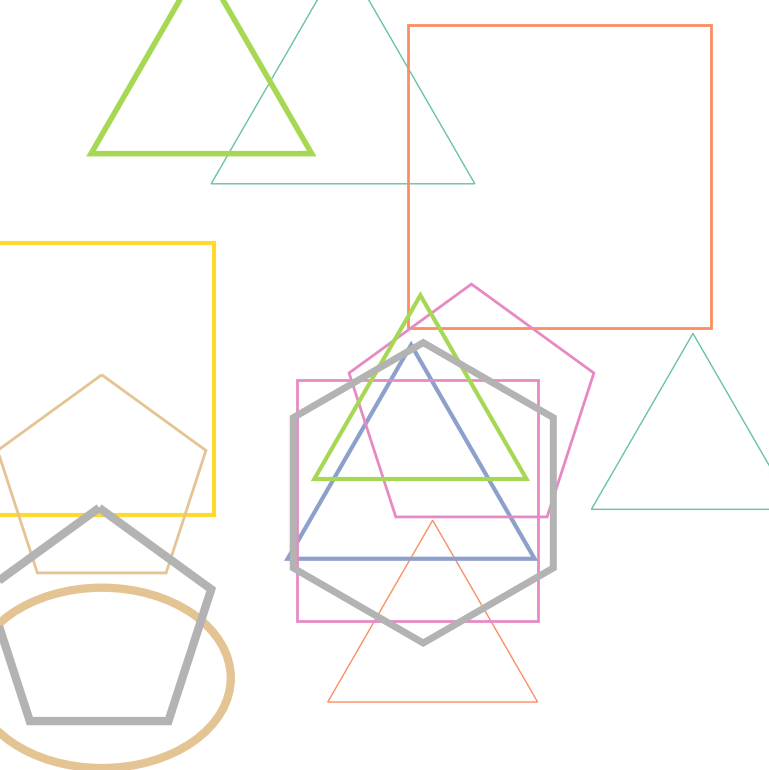[{"shape": "triangle", "thickness": 0.5, "radius": 0.76, "center": [0.9, 0.415]}, {"shape": "triangle", "thickness": 0.5, "radius": 0.99, "center": [0.445, 0.86]}, {"shape": "triangle", "thickness": 0.5, "radius": 0.79, "center": [0.562, 0.167]}, {"shape": "square", "thickness": 1, "radius": 0.98, "center": [0.726, 0.771]}, {"shape": "triangle", "thickness": 1.5, "radius": 0.93, "center": [0.534, 0.367]}, {"shape": "pentagon", "thickness": 1, "radius": 0.84, "center": [0.612, 0.464]}, {"shape": "square", "thickness": 1, "radius": 0.78, "center": [0.543, 0.35]}, {"shape": "triangle", "thickness": 2, "radius": 0.83, "center": [0.262, 0.883]}, {"shape": "triangle", "thickness": 1.5, "radius": 0.8, "center": [0.546, 0.457]}, {"shape": "square", "thickness": 1.5, "radius": 0.88, "center": [0.101, 0.507]}, {"shape": "pentagon", "thickness": 1, "radius": 0.71, "center": [0.132, 0.371]}, {"shape": "oval", "thickness": 3, "radius": 0.84, "center": [0.132, 0.12]}, {"shape": "pentagon", "thickness": 3, "radius": 0.77, "center": [0.129, 0.187]}, {"shape": "hexagon", "thickness": 2.5, "radius": 0.98, "center": [0.55, 0.36]}]